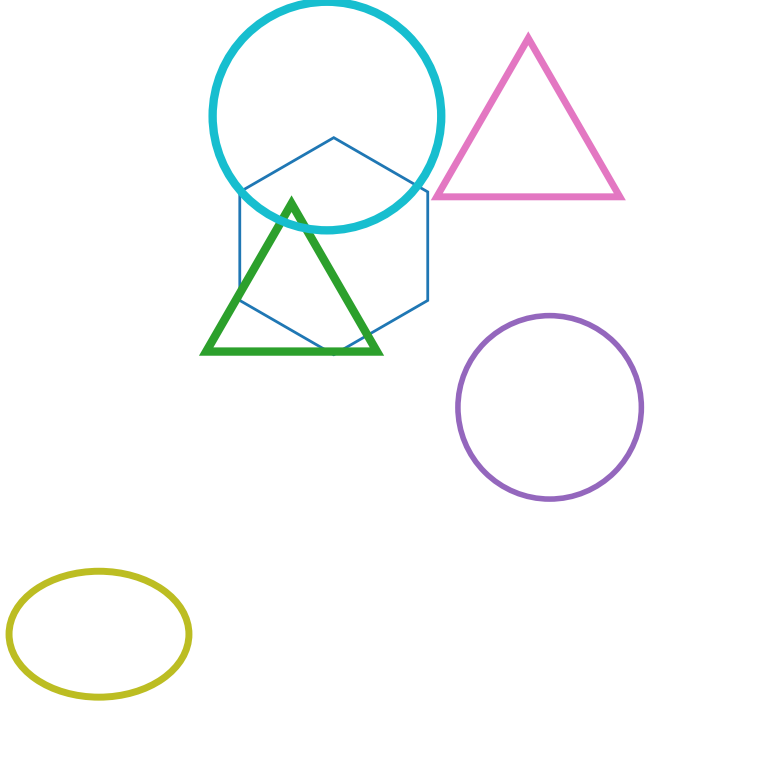[{"shape": "hexagon", "thickness": 1, "radius": 0.7, "center": [0.433, 0.68]}, {"shape": "triangle", "thickness": 3, "radius": 0.64, "center": [0.379, 0.607]}, {"shape": "circle", "thickness": 2, "radius": 0.6, "center": [0.714, 0.471]}, {"shape": "triangle", "thickness": 2.5, "radius": 0.69, "center": [0.686, 0.813]}, {"shape": "oval", "thickness": 2.5, "radius": 0.58, "center": [0.129, 0.176]}, {"shape": "circle", "thickness": 3, "radius": 0.74, "center": [0.425, 0.849]}]